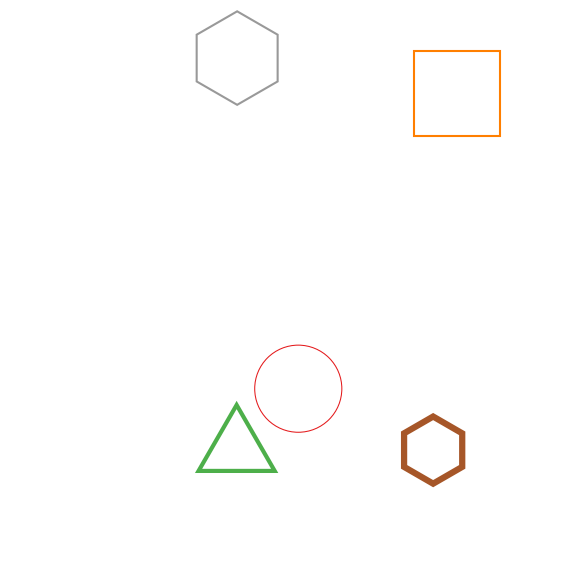[{"shape": "circle", "thickness": 0.5, "radius": 0.38, "center": [0.516, 0.326]}, {"shape": "triangle", "thickness": 2, "radius": 0.38, "center": [0.41, 0.222]}, {"shape": "square", "thickness": 1, "radius": 0.37, "center": [0.791, 0.837]}, {"shape": "hexagon", "thickness": 3, "radius": 0.29, "center": [0.75, 0.22]}, {"shape": "hexagon", "thickness": 1, "radius": 0.4, "center": [0.411, 0.899]}]